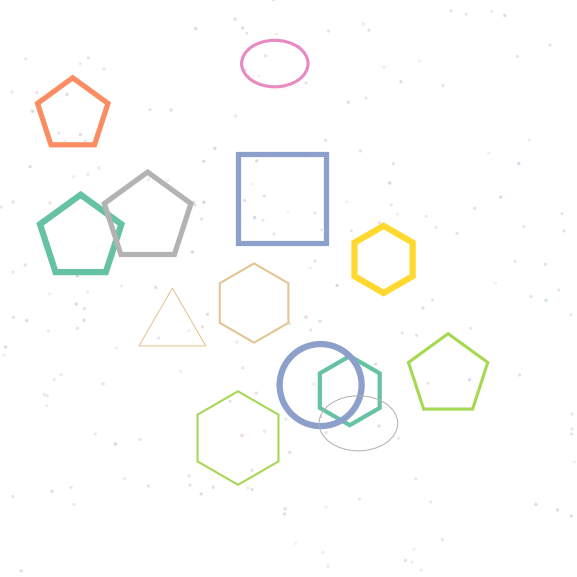[{"shape": "hexagon", "thickness": 2, "radius": 0.3, "center": [0.606, 0.323]}, {"shape": "pentagon", "thickness": 3, "radius": 0.37, "center": [0.14, 0.588]}, {"shape": "pentagon", "thickness": 2.5, "radius": 0.32, "center": [0.126, 0.8]}, {"shape": "circle", "thickness": 3, "radius": 0.35, "center": [0.555, 0.332]}, {"shape": "square", "thickness": 2.5, "radius": 0.38, "center": [0.488, 0.655]}, {"shape": "oval", "thickness": 1.5, "radius": 0.29, "center": [0.476, 0.889]}, {"shape": "hexagon", "thickness": 1, "radius": 0.4, "center": [0.412, 0.241]}, {"shape": "pentagon", "thickness": 1.5, "radius": 0.36, "center": [0.776, 0.349]}, {"shape": "hexagon", "thickness": 3, "radius": 0.29, "center": [0.664, 0.55]}, {"shape": "triangle", "thickness": 0.5, "radius": 0.33, "center": [0.298, 0.433]}, {"shape": "hexagon", "thickness": 1, "radius": 0.34, "center": [0.44, 0.474]}, {"shape": "pentagon", "thickness": 2.5, "radius": 0.39, "center": [0.256, 0.622]}, {"shape": "oval", "thickness": 0.5, "radius": 0.34, "center": [0.621, 0.266]}]